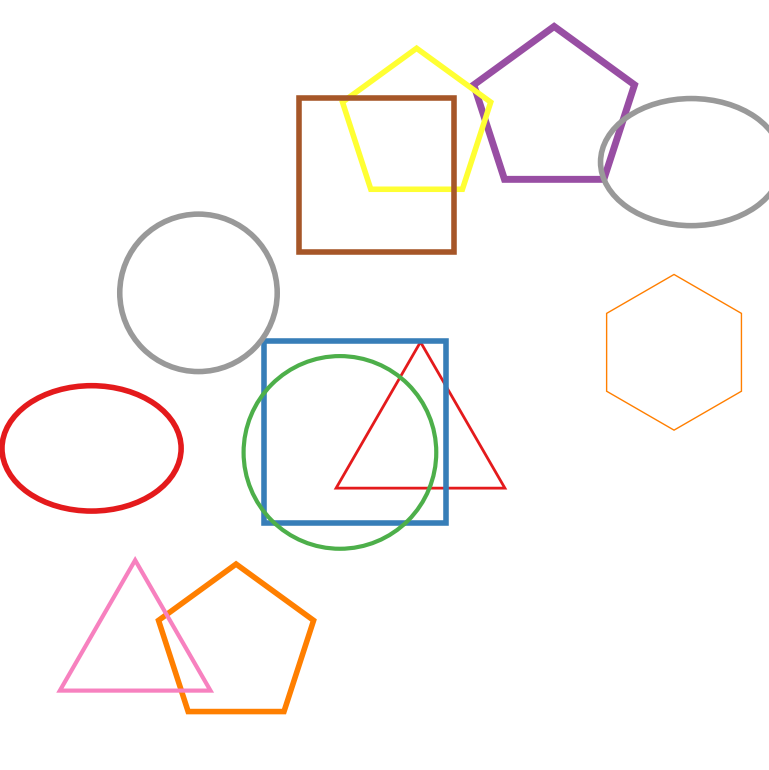[{"shape": "triangle", "thickness": 1, "radius": 0.63, "center": [0.546, 0.429]}, {"shape": "oval", "thickness": 2, "radius": 0.58, "center": [0.119, 0.418]}, {"shape": "square", "thickness": 2, "radius": 0.59, "center": [0.461, 0.439]}, {"shape": "circle", "thickness": 1.5, "radius": 0.63, "center": [0.441, 0.412]}, {"shape": "pentagon", "thickness": 2.5, "radius": 0.55, "center": [0.72, 0.856]}, {"shape": "pentagon", "thickness": 2, "radius": 0.53, "center": [0.307, 0.162]}, {"shape": "hexagon", "thickness": 0.5, "radius": 0.51, "center": [0.875, 0.542]}, {"shape": "pentagon", "thickness": 2, "radius": 0.51, "center": [0.541, 0.836]}, {"shape": "square", "thickness": 2, "radius": 0.5, "center": [0.489, 0.772]}, {"shape": "triangle", "thickness": 1.5, "radius": 0.56, "center": [0.176, 0.16]}, {"shape": "circle", "thickness": 2, "radius": 0.51, "center": [0.258, 0.62]}, {"shape": "oval", "thickness": 2, "radius": 0.59, "center": [0.898, 0.789]}]